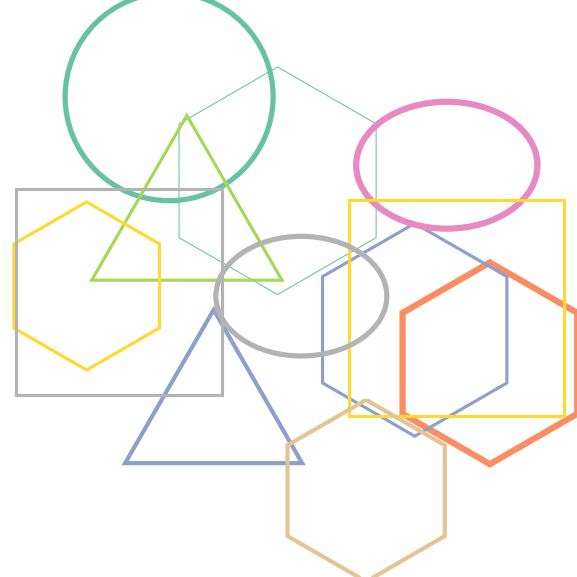[{"shape": "circle", "thickness": 2.5, "radius": 0.9, "center": [0.293, 0.832]}, {"shape": "hexagon", "thickness": 0.5, "radius": 0.99, "center": [0.481, 0.686]}, {"shape": "hexagon", "thickness": 3, "radius": 0.87, "center": [0.848, 0.37]}, {"shape": "hexagon", "thickness": 1.5, "radius": 0.92, "center": [0.718, 0.428]}, {"shape": "triangle", "thickness": 2, "radius": 0.89, "center": [0.37, 0.286]}, {"shape": "oval", "thickness": 3, "radius": 0.78, "center": [0.774, 0.713]}, {"shape": "triangle", "thickness": 1.5, "radius": 0.95, "center": [0.324, 0.609]}, {"shape": "square", "thickness": 1.5, "radius": 0.93, "center": [0.791, 0.466]}, {"shape": "hexagon", "thickness": 1.5, "radius": 0.73, "center": [0.15, 0.504]}, {"shape": "hexagon", "thickness": 2, "radius": 0.79, "center": [0.634, 0.149]}, {"shape": "oval", "thickness": 2.5, "radius": 0.74, "center": [0.522, 0.486]}, {"shape": "square", "thickness": 1.5, "radius": 0.89, "center": [0.205, 0.494]}]